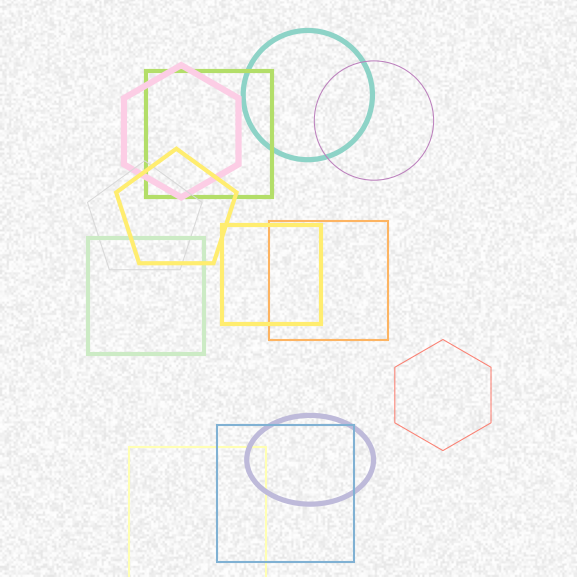[{"shape": "circle", "thickness": 2.5, "radius": 0.56, "center": [0.533, 0.834]}, {"shape": "square", "thickness": 1, "radius": 0.6, "center": [0.342, 0.106]}, {"shape": "oval", "thickness": 2.5, "radius": 0.55, "center": [0.537, 0.203]}, {"shape": "hexagon", "thickness": 0.5, "radius": 0.48, "center": [0.767, 0.315]}, {"shape": "square", "thickness": 1, "radius": 0.59, "center": [0.494, 0.144]}, {"shape": "square", "thickness": 1, "radius": 0.52, "center": [0.569, 0.513]}, {"shape": "square", "thickness": 2, "radius": 0.54, "center": [0.362, 0.767]}, {"shape": "hexagon", "thickness": 3, "radius": 0.57, "center": [0.314, 0.772]}, {"shape": "pentagon", "thickness": 0.5, "radius": 0.52, "center": [0.251, 0.616]}, {"shape": "circle", "thickness": 0.5, "radius": 0.52, "center": [0.648, 0.79]}, {"shape": "square", "thickness": 2, "radius": 0.5, "center": [0.253, 0.487]}, {"shape": "square", "thickness": 2, "radius": 0.43, "center": [0.47, 0.524]}, {"shape": "pentagon", "thickness": 2, "radius": 0.55, "center": [0.305, 0.632]}]